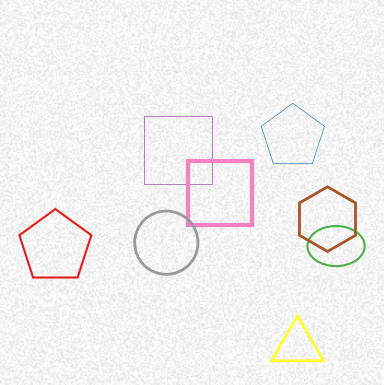[{"shape": "pentagon", "thickness": 1.5, "radius": 0.49, "center": [0.144, 0.359]}, {"shape": "pentagon", "thickness": 0.5, "radius": 0.43, "center": [0.761, 0.645]}, {"shape": "oval", "thickness": 1.5, "radius": 0.37, "center": [0.873, 0.361]}, {"shape": "square", "thickness": 0.5, "radius": 0.44, "center": [0.462, 0.61]}, {"shape": "triangle", "thickness": 2, "radius": 0.39, "center": [0.773, 0.102]}, {"shape": "hexagon", "thickness": 2, "radius": 0.42, "center": [0.851, 0.431]}, {"shape": "square", "thickness": 3, "radius": 0.41, "center": [0.572, 0.499]}, {"shape": "circle", "thickness": 2, "radius": 0.41, "center": [0.432, 0.37]}]